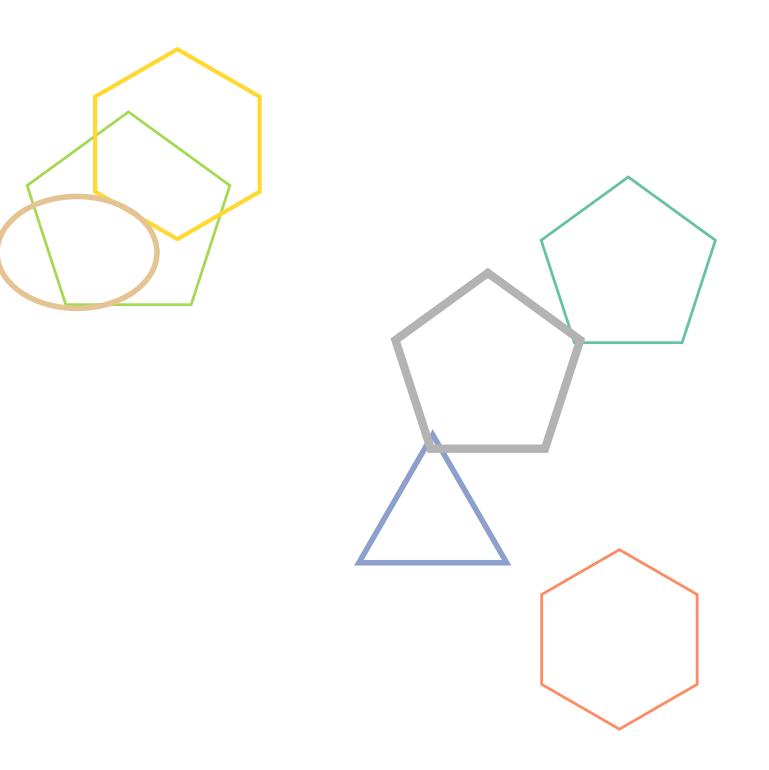[{"shape": "pentagon", "thickness": 1, "radius": 0.59, "center": [0.816, 0.651]}, {"shape": "hexagon", "thickness": 1, "radius": 0.58, "center": [0.804, 0.17]}, {"shape": "triangle", "thickness": 2, "radius": 0.55, "center": [0.562, 0.325]}, {"shape": "pentagon", "thickness": 1, "radius": 0.69, "center": [0.167, 0.716]}, {"shape": "hexagon", "thickness": 1.5, "radius": 0.62, "center": [0.23, 0.813]}, {"shape": "oval", "thickness": 2, "radius": 0.52, "center": [0.1, 0.672]}, {"shape": "pentagon", "thickness": 3, "radius": 0.63, "center": [0.634, 0.519]}]